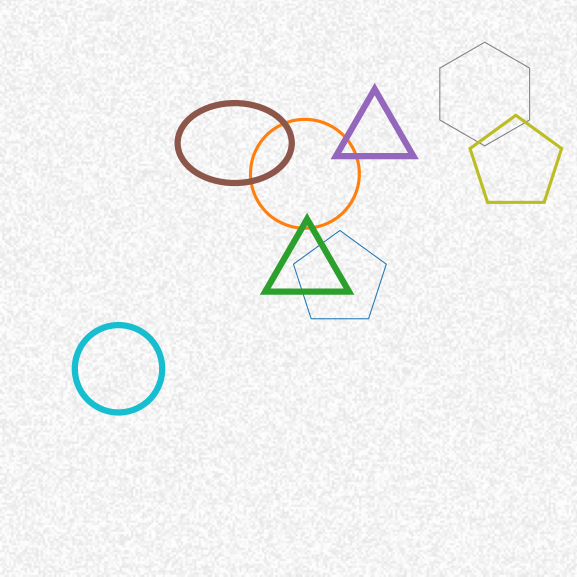[{"shape": "pentagon", "thickness": 0.5, "radius": 0.42, "center": [0.589, 0.516]}, {"shape": "circle", "thickness": 1.5, "radius": 0.47, "center": [0.528, 0.698]}, {"shape": "triangle", "thickness": 3, "radius": 0.42, "center": [0.532, 0.536]}, {"shape": "triangle", "thickness": 3, "radius": 0.39, "center": [0.649, 0.767]}, {"shape": "oval", "thickness": 3, "radius": 0.49, "center": [0.406, 0.751]}, {"shape": "hexagon", "thickness": 0.5, "radius": 0.45, "center": [0.839, 0.836]}, {"shape": "pentagon", "thickness": 1.5, "radius": 0.42, "center": [0.893, 0.716]}, {"shape": "circle", "thickness": 3, "radius": 0.38, "center": [0.205, 0.361]}]